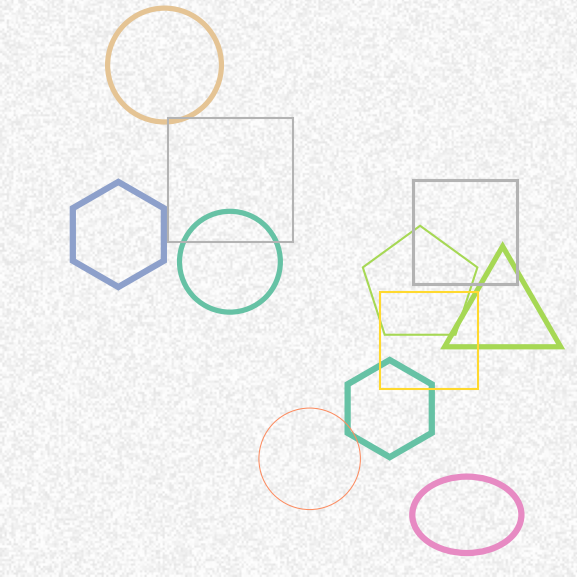[{"shape": "hexagon", "thickness": 3, "radius": 0.42, "center": [0.675, 0.292]}, {"shape": "circle", "thickness": 2.5, "radius": 0.44, "center": [0.398, 0.546]}, {"shape": "circle", "thickness": 0.5, "radius": 0.44, "center": [0.536, 0.205]}, {"shape": "hexagon", "thickness": 3, "radius": 0.45, "center": [0.205, 0.593]}, {"shape": "oval", "thickness": 3, "radius": 0.47, "center": [0.808, 0.108]}, {"shape": "triangle", "thickness": 2.5, "radius": 0.58, "center": [0.87, 0.457]}, {"shape": "pentagon", "thickness": 1, "radius": 0.52, "center": [0.727, 0.504]}, {"shape": "square", "thickness": 1, "radius": 0.42, "center": [0.743, 0.409]}, {"shape": "circle", "thickness": 2.5, "radius": 0.49, "center": [0.285, 0.886]}, {"shape": "square", "thickness": 1, "radius": 0.54, "center": [0.399, 0.687]}, {"shape": "square", "thickness": 1.5, "radius": 0.45, "center": [0.806, 0.597]}]